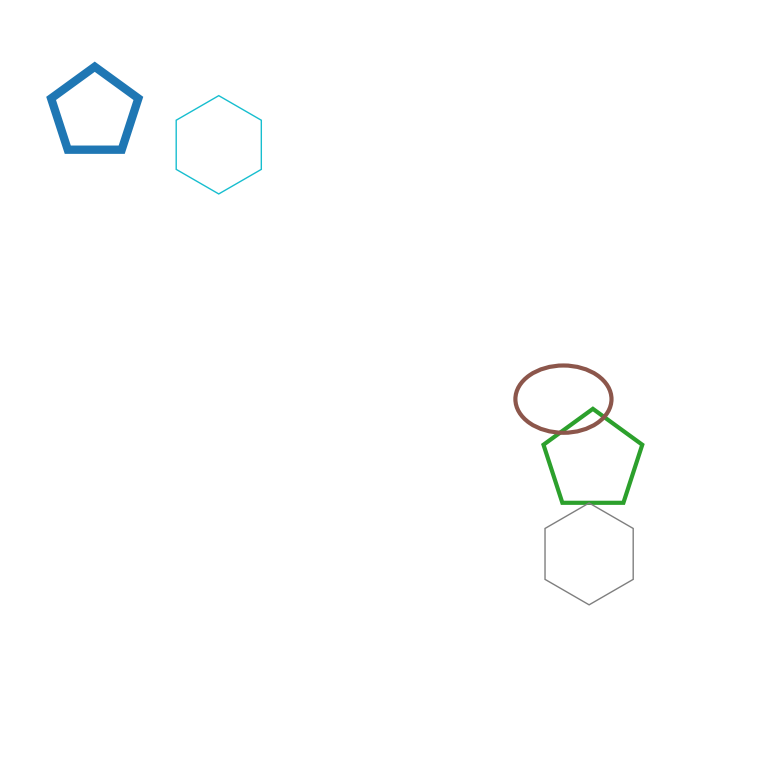[{"shape": "pentagon", "thickness": 3, "radius": 0.3, "center": [0.123, 0.854]}, {"shape": "pentagon", "thickness": 1.5, "radius": 0.34, "center": [0.77, 0.402]}, {"shape": "oval", "thickness": 1.5, "radius": 0.31, "center": [0.732, 0.482]}, {"shape": "hexagon", "thickness": 0.5, "radius": 0.33, "center": [0.765, 0.281]}, {"shape": "hexagon", "thickness": 0.5, "radius": 0.32, "center": [0.284, 0.812]}]